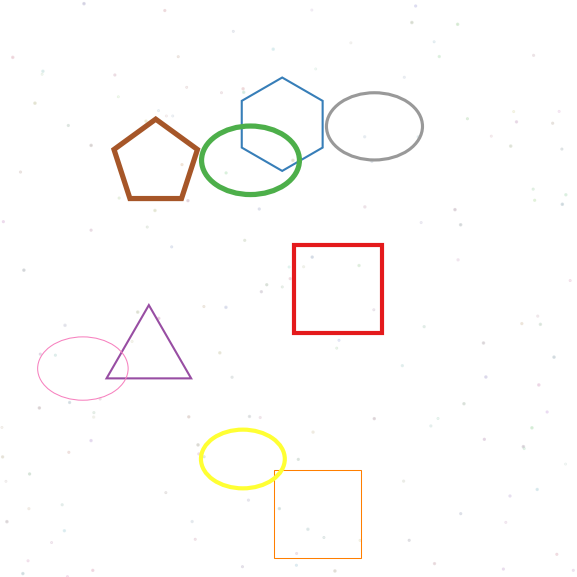[{"shape": "square", "thickness": 2, "radius": 0.38, "center": [0.585, 0.499]}, {"shape": "hexagon", "thickness": 1, "radius": 0.4, "center": [0.489, 0.784]}, {"shape": "oval", "thickness": 2.5, "radius": 0.42, "center": [0.434, 0.722]}, {"shape": "triangle", "thickness": 1, "radius": 0.42, "center": [0.258, 0.386]}, {"shape": "square", "thickness": 0.5, "radius": 0.38, "center": [0.55, 0.11]}, {"shape": "oval", "thickness": 2, "radius": 0.36, "center": [0.421, 0.204]}, {"shape": "pentagon", "thickness": 2.5, "radius": 0.38, "center": [0.27, 0.717]}, {"shape": "oval", "thickness": 0.5, "radius": 0.39, "center": [0.144, 0.361]}, {"shape": "oval", "thickness": 1.5, "radius": 0.42, "center": [0.648, 0.78]}]